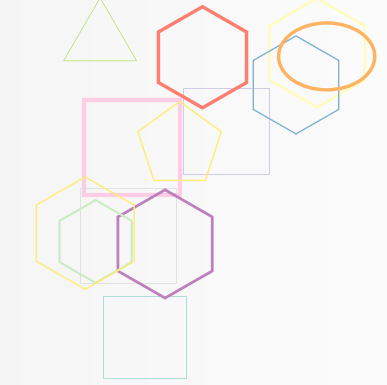[{"shape": "square", "thickness": 0.5, "radius": 0.54, "center": [0.372, 0.125]}, {"shape": "hexagon", "thickness": 1.5, "radius": 0.71, "center": [0.818, 0.863]}, {"shape": "square", "thickness": 0.5, "radius": 0.56, "center": [0.583, 0.659]}, {"shape": "hexagon", "thickness": 2.5, "radius": 0.66, "center": [0.523, 0.851]}, {"shape": "hexagon", "thickness": 1, "radius": 0.64, "center": [0.764, 0.779]}, {"shape": "oval", "thickness": 2.5, "radius": 0.62, "center": [0.843, 0.853]}, {"shape": "triangle", "thickness": 0.5, "radius": 0.54, "center": [0.258, 0.896]}, {"shape": "square", "thickness": 3, "radius": 0.62, "center": [0.341, 0.617]}, {"shape": "square", "thickness": 0.5, "radius": 0.62, "center": [0.33, 0.389]}, {"shape": "hexagon", "thickness": 2, "radius": 0.7, "center": [0.426, 0.366]}, {"shape": "hexagon", "thickness": 1.5, "radius": 0.54, "center": [0.247, 0.373]}, {"shape": "hexagon", "thickness": 1, "radius": 0.73, "center": [0.22, 0.394]}, {"shape": "pentagon", "thickness": 1, "radius": 0.57, "center": [0.463, 0.623]}]